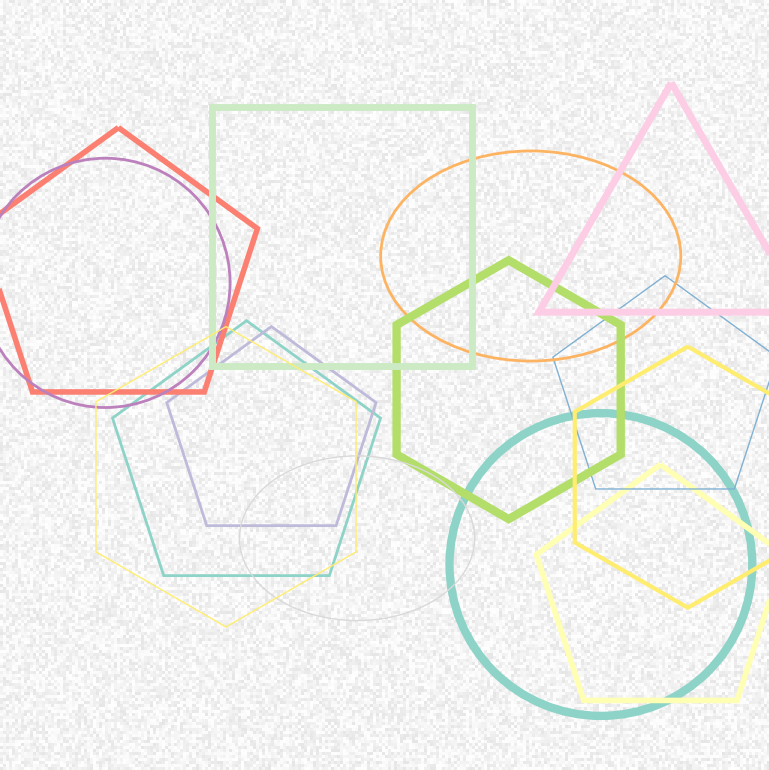[{"shape": "pentagon", "thickness": 1, "radius": 0.92, "center": [0.32, 0.4]}, {"shape": "circle", "thickness": 3, "radius": 0.98, "center": [0.78, 0.267]}, {"shape": "pentagon", "thickness": 2, "radius": 0.85, "center": [0.858, 0.227]}, {"shape": "pentagon", "thickness": 1, "radius": 0.71, "center": [0.352, 0.433]}, {"shape": "pentagon", "thickness": 2, "radius": 0.95, "center": [0.154, 0.645]}, {"shape": "pentagon", "thickness": 0.5, "radius": 0.77, "center": [0.864, 0.489]}, {"shape": "oval", "thickness": 1, "radius": 0.97, "center": [0.689, 0.668]}, {"shape": "hexagon", "thickness": 3, "radius": 0.84, "center": [0.661, 0.494]}, {"shape": "triangle", "thickness": 2.5, "radius": 0.99, "center": [0.872, 0.694]}, {"shape": "oval", "thickness": 0.5, "radius": 0.76, "center": [0.464, 0.301]}, {"shape": "circle", "thickness": 1, "radius": 0.81, "center": [0.137, 0.633]}, {"shape": "square", "thickness": 2.5, "radius": 0.84, "center": [0.444, 0.693]}, {"shape": "hexagon", "thickness": 1.5, "radius": 0.85, "center": [0.893, 0.38]}, {"shape": "hexagon", "thickness": 0.5, "radius": 0.98, "center": [0.294, 0.381]}]